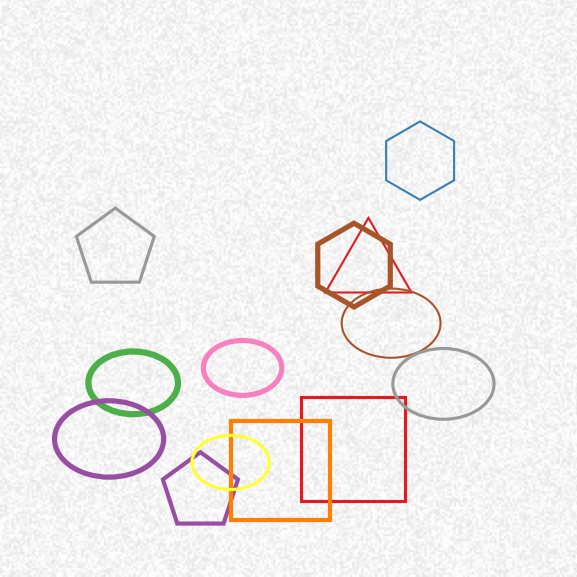[{"shape": "triangle", "thickness": 1, "radius": 0.43, "center": [0.638, 0.536]}, {"shape": "square", "thickness": 1.5, "radius": 0.45, "center": [0.611, 0.221]}, {"shape": "hexagon", "thickness": 1, "radius": 0.34, "center": [0.728, 0.721]}, {"shape": "oval", "thickness": 3, "radius": 0.39, "center": [0.231, 0.336]}, {"shape": "pentagon", "thickness": 2, "radius": 0.34, "center": [0.347, 0.148]}, {"shape": "oval", "thickness": 2.5, "radius": 0.47, "center": [0.189, 0.239]}, {"shape": "square", "thickness": 2, "radius": 0.43, "center": [0.486, 0.185]}, {"shape": "oval", "thickness": 1.5, "radius": 0.33, "center": [0.399, 0.198]}, {"shape": "oval", "thickness": 1, "radius": 0.43, "center": [0.677, 0.44]}, {"shape": "hexagon", "thickness": 2.5, "radius": 0.36, "center": [0.613, 0.54]}, {"shape": "oval", "thickness": 2.5, "radius": 0.34, "center": [0.42, 0.362]}, {"shape": "oval", "thickness": 1.5, "radius": 0.44, "center": [0.768, 0.334]}, {"shape": "pentagon", "thickness": 1.5, "radius": 0.35, "center": [0.2, 0.568]}]